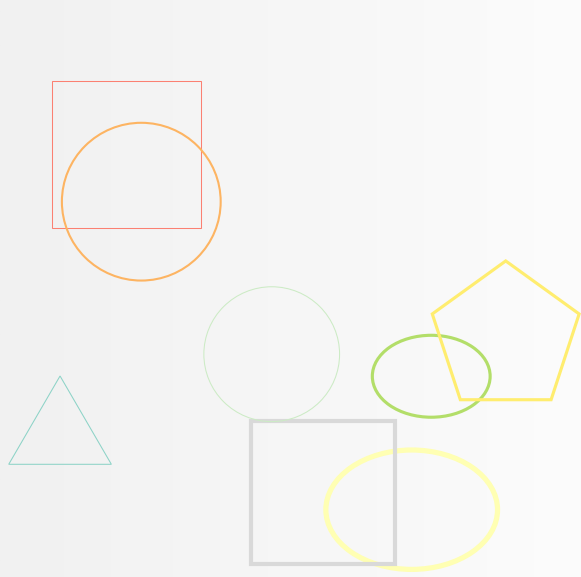[{"shape": "triangle", "thickness": 0.5, "radius": 0.51, "center": [0.103, 0.246]}, {"shape": "oval", "thickness": 2.5, "radius": 0.74, "center": [0.708, 0.117]}, {"shape": "square", "thickness": 0.5, "radius": 0.64, "center": [0.218, 0.732]}, {"shape": "circle", "thickness": 1, "radius": 0.68, "center": [0.243, 0.65]}, {"shape": "oval", "thickness": 1.5, "radius": 0.51, "center": [0.742, 0.348]}, {"shape": "square", "thickness": 2, "radius": 0.62, "center": [0.556, 0.146]}, {"shape": "circle", "thickness": 0.5, "radius": 0.58, "center": [0.467, 0.386]}, {"shape": "pentagon", "thickness": 1.5, "radius": 0.66, "center": [0.87, 0.414]}]